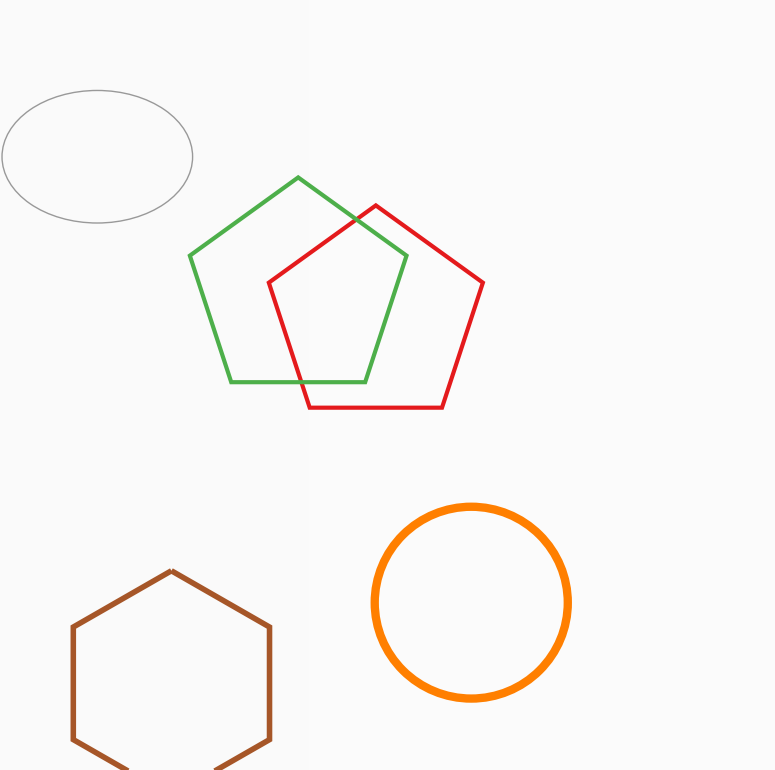[{"shape": "pentagon", "thickness": 1.5, "radius": 0.73, "center": [0.485, 0.588]}, {"shape": "pentagon", "thickness": 1.5, "radius": 0.73, "center": [0.385, 0.623]}, {"shape": "circle", "thickness": 3, "radius": 0.62, "center": [0.608, 0.217]}, {"shape": "hexagon", "thickness": 2, "radius": 0.73, "center": [0.221, 0.113]}, {"shape": "oval", "thickness": 0.5, "radius": 0.61, "center": [0.126, 0.796]}]